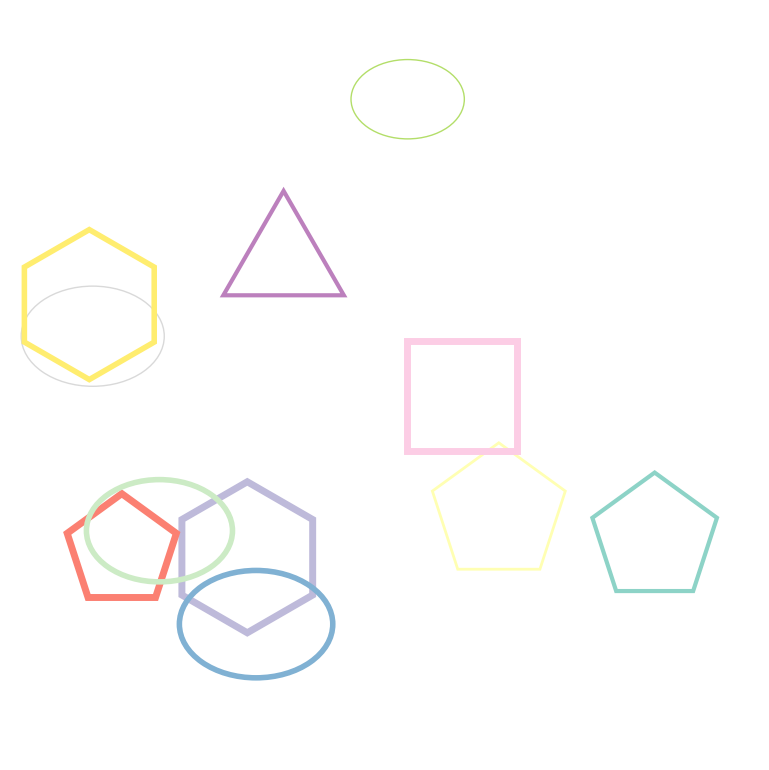[{"shape": "pentagon", "thickness": 1.5, "radius": 0.43, "center": [0.85, 0.301]}, {"shape": "pentagon", "thickness": 1, "radius": 0.45, "center": [0.648, 0.334]}, {"shape": "hexagon", "thickness": 2.5, "radius": 0.49, "center": [0.321, 0.276]}, {"shape": "pentagon", "thickness": 2.5, "radius": 0.37, "center": [0.158, 0.284]}, {"shape": "oval", "thickness": 2, "radius": 0.5, "center": [0.333, 0.189]}, {"shape": "oval", "thickness": 0.5, "radius": 0.37, "center": [0.529, 0.871]}, {"shape": "square", "thickness": 2.5, "radius": 0.36, "center": [0.6, 0.485]}, {"shape": "oval", "thickness": 0.5, "radius": 0.46, "center": [0.12, 0.563]}, {"shape": "triangle", "thickness": 1.5, "radius": 0.45, "center": [0.368, 0.662]}, {"shape": "oval", "thickness": 2, "radius": 0.47, "center": [0.207, 0.311]}, {"shape": "hexagon", "thickness": 2, "radius": 0.49, "center": [0.116, 0.604]}]